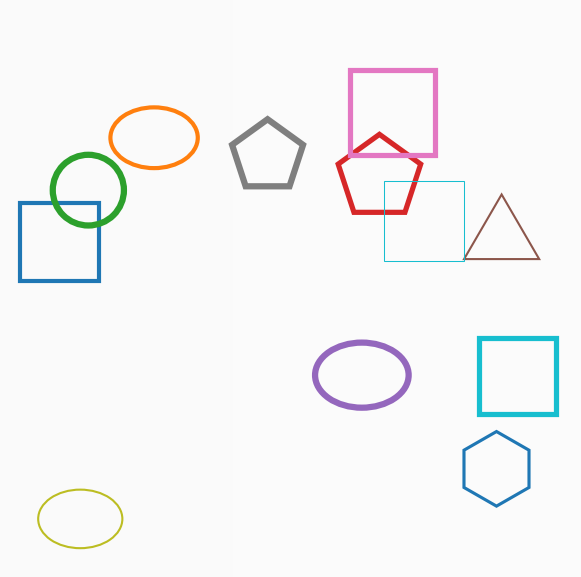[{"shape": "hexagon", "thickness": 1.5, "radius": 0.32, "center": [0.854, 0.187]}, {"shape": "square", "thickness": 2, "radius": 0.34, "center": [0.103, 0.58]}, {"shape": "oval", "thickness": 2, "radius": 0.38, "center": [0.265, 0.761]}, {"shape": "circle", "thickness": 3, "radius": 0.31, "center": [0.152, 0.67]}, {"shape": "pentagon", "thickness": 2.5, "radius": 0.37, "center": [0.653, 0.692]}, {"shape": "oval", "thickness": 3, "radius": 0.4, "center": [0.623, 0.35]}, {"shape": "triangle", "thickness": 1, "radius": 0.37, "center": [0.863, 0.588]}, {"shape": "square", "thickness": 2.5, "radius": 0.36, "center": [0.675, 0.804]}, {"shape": "pentagon", "thickness": 3, "radius": 0.32, "center": [0.46, 0.728]}, {"shape": "oval", "thickness": 1, "radius": 0.36, "center": [0.138, 0.101]}, {"shape": "square", "thickness": 2.5, "radius": 0.33, "center": [0.89, 0.348]}, {"shape": "square", "thickness": 0.5, "radius": 0.35, "center": [0.729, 0.617]}]